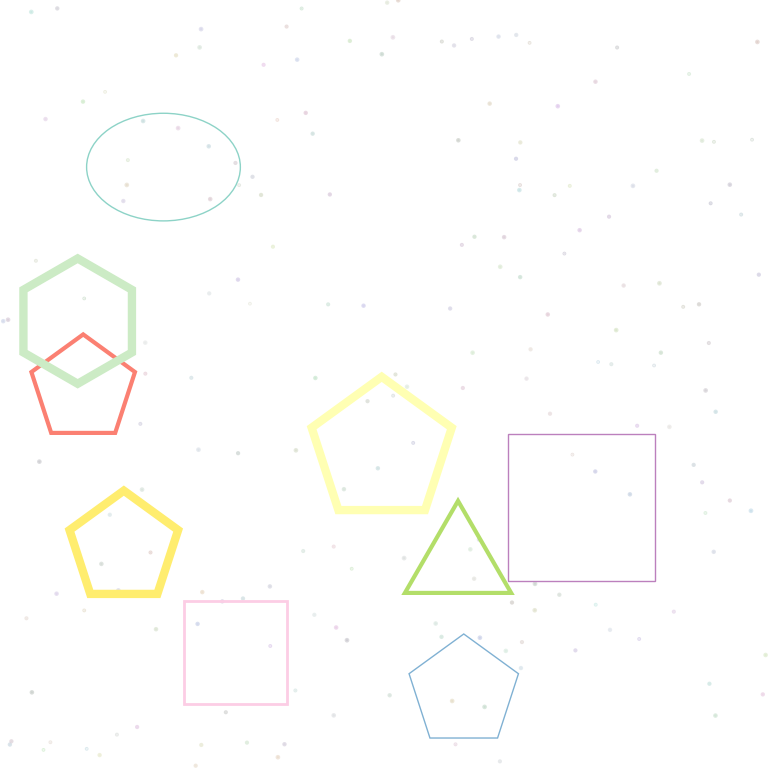[{"shape": "oval", "thickness": 0.5, "radius": 0.5, "center": [0.212, 0.783]}, {"shape": "pentagon", "thickness": 3, "radius": 0.48, "center": [0.496, 0.415]}, {"shape": "pentagon", "thickness": 1.5, "radius": 0.35, "center": [0.108, 0.495]}, {"shape": "pentagon", "thickness": 0.5, "radius": 0.37, "center": [0.602, 0.102]}, {"shape": "triangle", "thickness": 1.5, "radius": 0.4, "center": [0.595, 0.27]}, {"shape": "square", "thickness": 1, "radius": 0.33, "center": [0.306, 0.152]}, {"shape": "square", "thickness": 0.5, "radius": 0.48, "center": [0.755, 0.341]}, {"shape": "hexagon", "thickness": 3, "radius": 0.41, "center": [0.101, 0.583]}, {"shape": "pentagon", "thickness": 3, "radius": 0.37, "center": [0.161, 0.289]}]